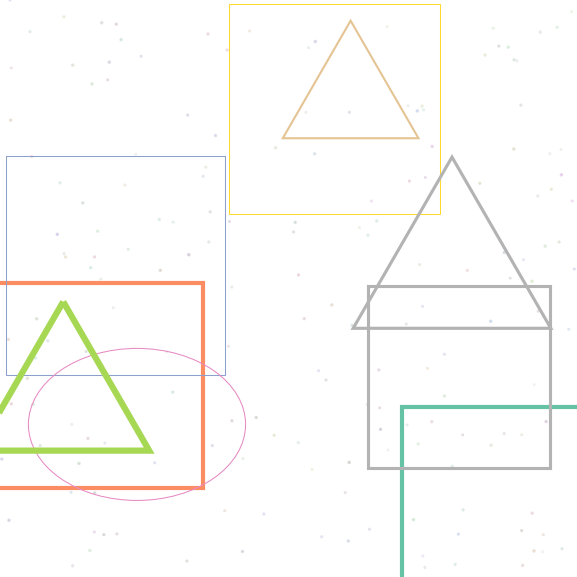[{"shape": "square", "thickness": 2, "radius": 0.79, "center": [0.854, 0.137]}, {"shape": "square", "thickness": 2, "radius": 0.89, "center": [0.173, 0.331]}, {"shape": "square", "thickness": 0.5, "radius": 0.95, "center": [0.199, 0.539]}, {"shape": "oval", "thickness": 0.5, "radius": 0.94, "center": [0.237, 0.264]}, {"shape": "triangle", "thickness": 3, "radius": 0.86, "center": [0.109, 0.305]}, {"shape": "square", "thickness": 0.5, "radius": 0.91, "center": [0.579, 0.811]}, {"shape": "triangle", "thickness": 1, "radius": 0.68, "center": [0.607, 0.828]}, {"shape": "square", "thickness": 1.5, "radius": 0.79, "center": [0.795, 0.347]}, {"shape": "triangle", "thickness": 1.5, "radius": 0.99, "center": [0.783, 0.529]}]